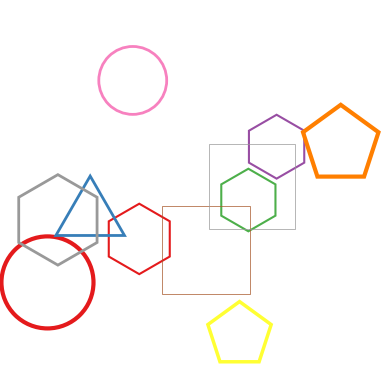[{"shape": "circle", "thickness": 3, "radius": 0.6, "center": [0.123, 0.266]}, {"shape": "hexagon", "thickness": 1.5, "radius": 0.46, "center": [0.362, 0.379]}, {"shape": "triangle", "thickness": 2, "radius": 0.51, "center": [0.234, 0.44]}, {"shape": "hexagon", "thickness": 1.5, "radius": 0.41, "center": [0.645, 0.48]}, {"shape": "hexagon", "thickness": 1.5, "radius": 0.41, "center": [0.718, 0.619]}, {"shape": "pentagon", "thickness": 3, "radius": 0.52, "center": [0.885, 0.625]}, {"shape": "pentagon", "thickness": 2.5, "radius": 0.43, "center": [0.622, 0.13]}, {"shape": "square", "thickness": 0.5, "radius": 0.57, "center": [0.535, 0.35]}, {"shape": "circle", "thickness": 2, "radius": 0.44, "center": [0.345, 0.791]}, {"shape": "square", "thickness": 0.5, "radius": 0.55, "center": [0.655, 0.516]}, {"shape": "hexagon", "thickness": 2, "radius": 0.59, "center": [0.15, 0.429]}]